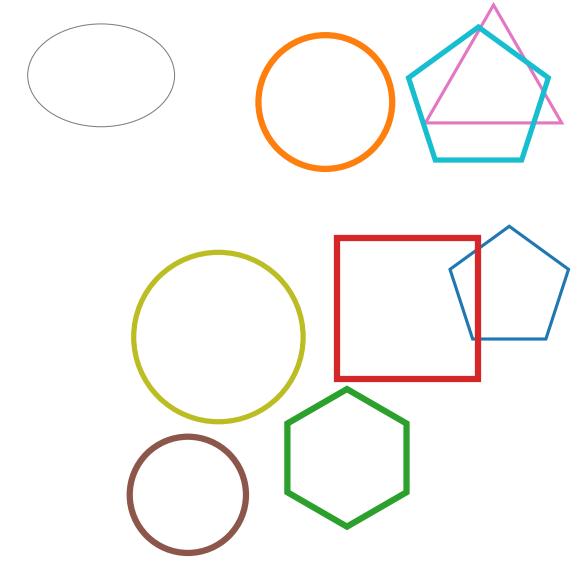[{"shape": "pentagon", "thickness": 1.5, "radius": 0.54, "center": [0.882, 0.499]}, {"shape": "circle", "thickness": 3, "radius": 0.58, "center": [0.563, 0.822]}, {"shape": "hexagon", "thickness": 3, "radius": 0.6, "center": [0.601, 0.206]}, {"shape": "square", "thickness": 3, "radius": 0.61, "center": [0.705, 0.465]}, {"shape": "circle", "thickness": 3, "radius": 0.5, "center": [0.325, 0.142]}, {"shape": "triangle", "thickness": 1.5, "radius": 0.68, "center": [0.855, 0.854]}, {"shape": "oval", "thickness": 0.5, "radius": 0.64, "center": [0.175, 0.869]}, {"shape": "circle", "thickness": 2.5, "radius": 0.73, "center": [0.378, 0.416]}, {"shape": "pentagon", "thickness": 2.5, "radius": 0.64, "center": [0.828, 0.825]}]